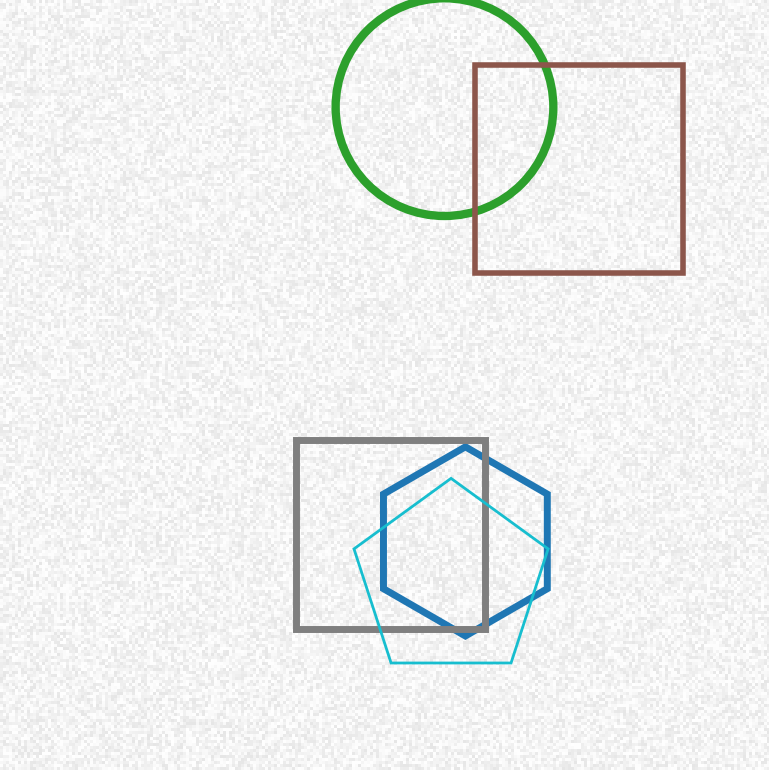[{"shape": "hexagon", "thickness": 2.5, "radius": 0.61, "center": [0.604, 0.297]}, {"shape": "circle", "thickness": 3, "radius": 0.71, "center": [0.577, 0.861]}, {"shape": "square", "thickness": 2, "radius": 0.67, "center": [0.752, 0.78]}, {"shape": "square", "thickness": 2.5, "radius": 0.61, "center": [0.507, 0.306]}, {"shape": "pentagon", "thickness": 1, "radius": 0.66, "center": [0.586, 0.246]}]